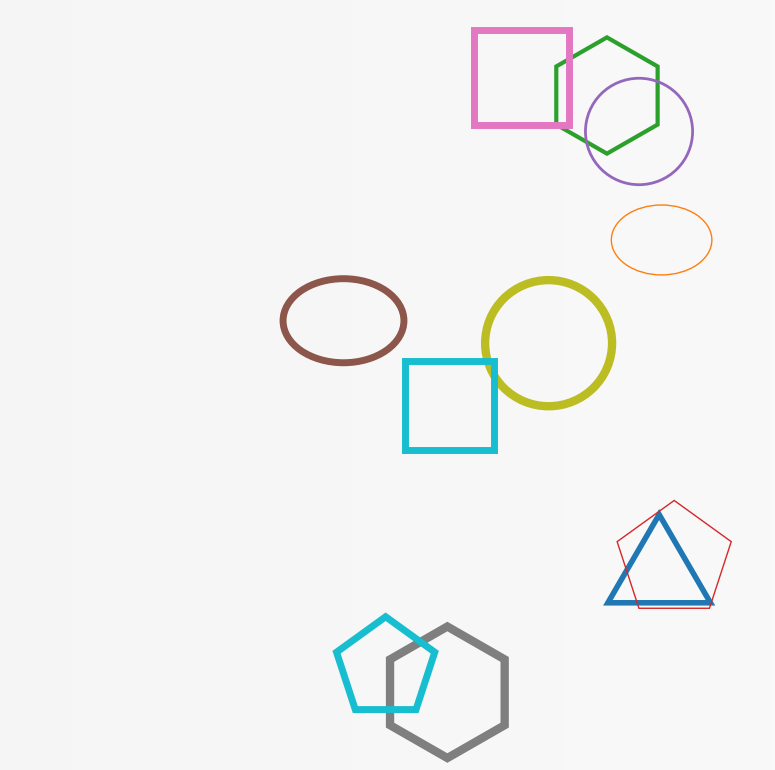[{"shape": "triangle", "thickness": 2, "radius": 0.38, "center": [0.851, 0.255]}, {"shape": "oval", "thickness": 0.5, "radius": 0.32, "center": [0.854, 0.688]}, {"shape": "hexagon", "thickness": 1.5, "radius": 0.38, "center": [0.783, 0.876]}, {"shape": "pentagon", "thickness": 0.5, "radius": 0.39, "center": [0.87, 0.273]}, {"shape": "circle", "thickness": 1, "radius": 0.35, "center": [0.825, 0.829]}, {"shape": "oval", "thickness": 2.5, "radius": 0.39, "center": [0.443, 0.583]}, {"shape": "square", "thickness": 2.5, "radius": 0.31, "center": [0.673, 0.899]}, {"shape": "hexagon", "thickness": 3, "radius": 0.43, "center": [0.577, 0.101]}, {"shape": "circle", "thickness": 3, "radius": 0.41, "center": [0.708, 0.554]}, {"shape": "pentagon", "thickness": 2.5, "radius": 0.33, "center": [0.498, 0.132]}, {"shape": "square", "thickness": 2.5, "radius": 0.29, "center": [0.58, 0.473]}]